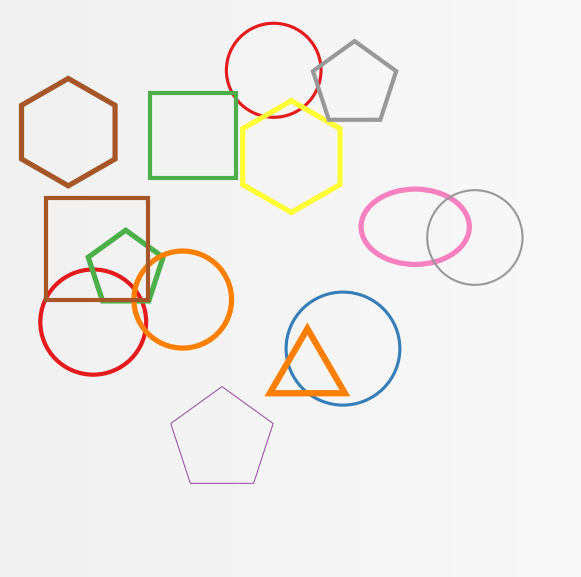[{"shape": "circle", "thickness": 1.5, "radius": 0.41, "center": [0.471, 0.877]}, {"shape": "circle", "thickness": 2, "radius": 0.46, "center": [0.16, 0.441]}, {"shape": "circle", "thickness": 1.5, "radius": 0.49, "center": [0.59, 0.396]}, {"shape": "square", "thickness": 2, "radius": 0.37, "center": [0.332, 0.764]}, {"shape": "pentagon", "thickness": 2.5, "radius": 0.34, "center": [0.216, 0.533]}, {"shape": "pentagon", "thickness": 0.5, "radius": 0.46, "center": [0.382, 0.237]}, {"shape": "circle", "thickness": 2.5, "radius": 0.42, "center": [0.314, 0.48]}, {"shape": "triangle", "thickness": 3, "radius": 0.37, "center": [0.529, 0.355]}, {"shape": "hexagon", "thickness": 2.5, "radius": 0.48, "center": [0.501, 0.728]}, {"shape": "hexagon", "thickness": 2.5, "radius": 0.46, "center": [0.117, 0.77]}, {"shape": "square", "thickness": 2, "radius": 0.44, "center": [0.167, 0.568]}, {"shape": "oval", "thickness": 2.5, "radius": 0.47, "center": [0.714, 0.606]}, {"shape": "pentagon", "thickness": 2, "radius": 0.38, "center": [0.61, 0.853]}, {"shape": "circle", "thickness": 1, "radius": 0.41, "center": [0.817, 0.588]}]